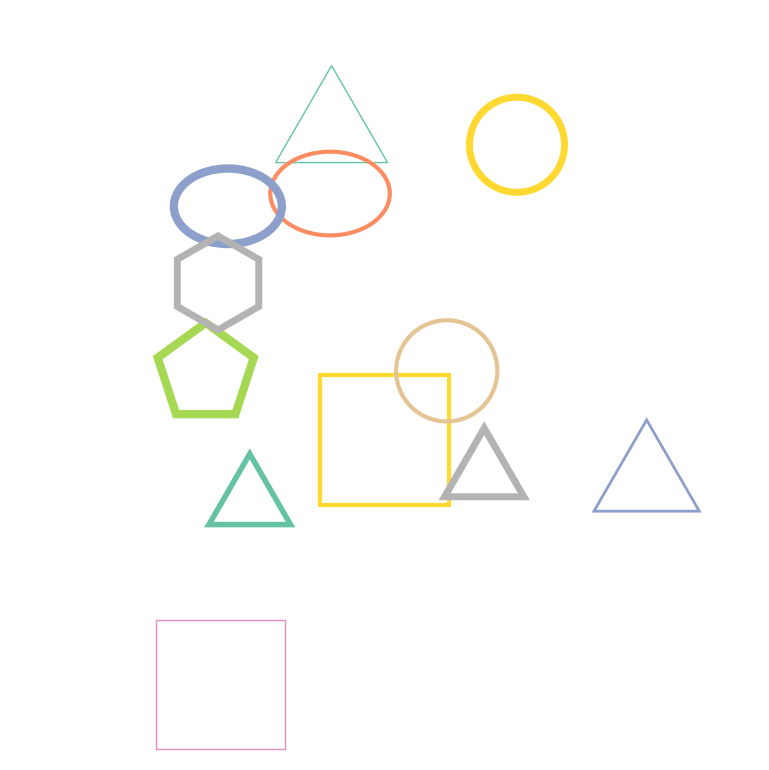[{"shape": "triangle", "thickness": 0.5, "radius": 0.42, "center": [0.431, 0.831]}, {"shape": "triangle", "thickness": 2, "radius": 0.31, "center": [0.324, 0.349]}, {"shape": "oval", "thickness": 1.5, "radius": 0.39, "center": [0.429, 0.749]}, {"shape": "oval", "thickness": 3, "radius": 0.35, "center": [0.296, 0.732]}, {"shape": "triangle", "thickness": 1, "radius": 0.4, "center": [0.84, 0.376]}, {"shape": "square", "thickness": 0.5, "radius": 0.42, "center": [0.286, 0.111]}, {"shape": "pentagon", "thickness": 3, "radius": 0.33, "center": [0.267, 0.515]}, {"shape": "circle", "thickness": 2.5, "radius": 0.31, "center": [0.671, 0.812]}, {"shape": "square", "thickness": 1.5, "radius": 0.42, "center": [0.5, 0.428]}, {"shape": "circle", "thickness": 1.5, "radius": 0.33, "center": [0.58, 0.518]}, {"shape": "triangle", "thickness": 2.5, "radius": 0.3, "center": [0.629, 0.385]}, {"shape": "hexagon", "thickness": 2.5, "radius": 0.31, "center": [0.283, 0.633]}]